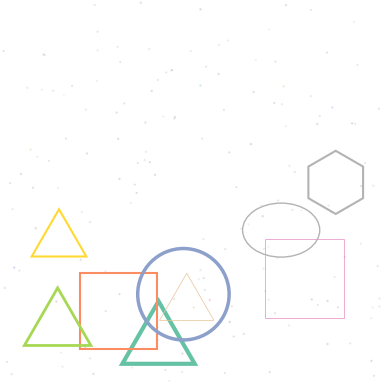[{"shape": "triangle", "thickness": 3, "radius": 0.54, "center": [0.412, 0.109]}, {"shape": "square", "thickness": 1.5, "radius": 0.5, "center": [0.308, 0.192]}, {"shape": "circle", "thickness": 2.5, "radius": 0.59, "center": [0.476, 0.236]}, {"shape": "square", "thickness": 0.5, "radius": 0.51, "center": [0.791, 0.277]}, {"shape": "triangle", "thickness": 2, "radius": 0.5, "center": [0.15, 0.153]}, {"shape": "triangle", "thickness": 1.5, "radius": 0.41, "center": [0.153, 0.375]}, {"shape": "triangle", "thickness": 0.5, "radius": 0.41, "center": [0.485, 0.209]}, {"shape": "oval", "thickness": 1, "radius": 0.5, "center": [0.73, 0.402]}, {"shape": "hexagon", "thickness": 1.5, "radius": 0.41, "center": [0.872, 0.526]}]